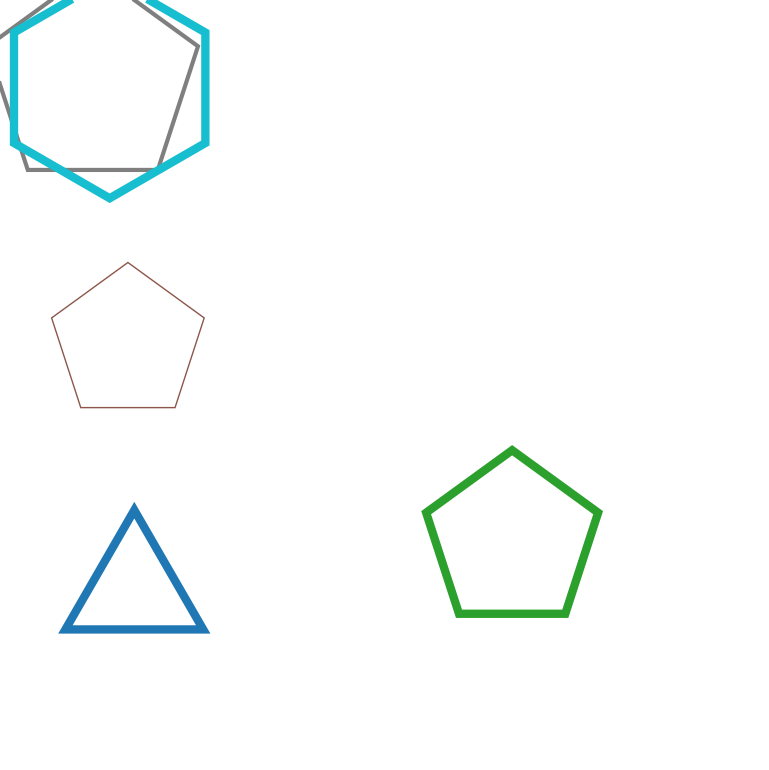[{"shape": "triangle", "thickness": 3, "radius": 0.52, "center": [0.174, 0.234]}, {"shape": "pentagon", "thickness": 3, "radius": 0.59, "center": [0.665, 0.298]}, {"shape": "pentagon", "thickness": 0.5, "radius": 0.52, "center": [0.166, 0.555]}, {"shape": "pentagon", "thickness": 1.5, "radius": 0.72, "center": [0.121, 0.896]}, {"shape": "hexagon", "thickness": 3, "radius": 0.72, "center": [0.142, 0.886]}]